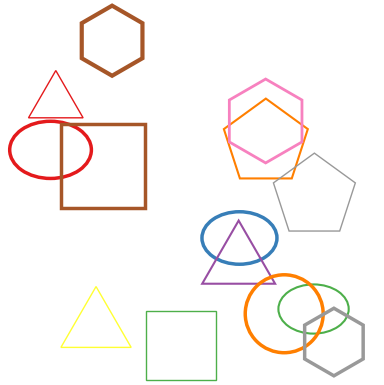[{"shape": "triangle", "thickness": 1, "radius": 0.41, "center": [0.145, 0.735]}, {"shape": "oval", "thickness": 2.5, "radius": 0.53, "center": [0.131, 0.611]}, {"shape": "oval", "thickness": 2.5, "radius": 0.49, "center": [0.622, 0.382]}, {"shape": "oval", "thickness": 1.5, "radius": 0.46, "center": [0.814, 0.197]}, {"shape": "square", "thickness": 1, "radius": 0.45, "center": [0.47, 0.103]}, {"shape": "triangle", "thickness": 1.5, "radius": 0.55, "center": [0.62, 0.318]}, {"shape": "circle", "thickness": 2.5, "radius": 0.51, "center": [0.738, 0.185]}, {"shape": "pentagon", "thickness": 1.5, "radius": 0.57, "center": [0.69, 0.629]}, {"shape": "triangle", "thickness": 1, "radius": 0.53, "center": [0.249, 0.15]}, {"shape": "hexagon", "thickness": 3, "radius": 0.46, "center": [0.291, 0.894]}, {"shape": "square", "thickness": 2.5, "radius": 0.55, "center": [0.268, 0.569]}, {"shape": "hexagon", "thickness": 2, "radius": 0.54, "center": [0.69, 0.686]}, {"shape": "hexagon", "thickness": 2.5, "radius": 0.44, "center": [0.867, 0.112]}, {"shape": "pentagon", "thickness": 1, "radius": 0.56, "center": [0.817, 0.49]}]